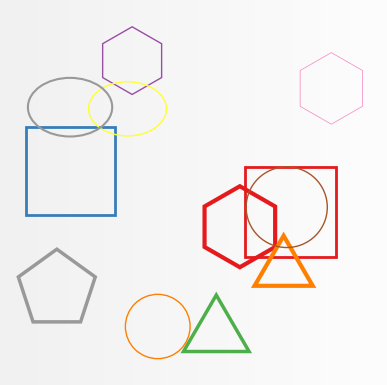[{"shape": "hexagon", "thickness": 3, "radius": 0.53, "center": [0.619, 0.411]}, {"shape": "square", "thickness": 2, "radius": 0.58, "center": [0.749, 0.449]}, {"shape": "square", "thickness": 2, "radius": 0.57, "center": [0.182, 0.556]}, {"shape": "triangle", "thickness": 2.5, "radius": 0.49, "center": [0.558, 0.136]}, {"shape": "hexagon", "thickness": 1, "radius": 0.44, "center": [0.341, 0.842]}, {"shape": "triangle", "thickness": 3, "radius": 0.43, "center": [0.732, 0.301]}, {"shape": "circle", "thickness": 1, "radius": 0.42, "center": [0.407, 0.152]}, {"shape": "oval", "thickness": 1, "radius": 0.5, "center": [0.329, 0.717]}, {"shape": "circle", "thickness": 1, "radius": 0.52, "center": [0.74, 0.462]}, {"shape": "hexagon", "thickness": 0.5, "radius": 0.46, "center": [0.855, 0.77]}, {"shape": "oval", "thickness": 1.5, "radius": 0.54, "center": [0.181, 0.722]}, {"shape": "pentagon", "thickness": 2.5, "radius": 0.52, "center": [0.147, 0.248]}]